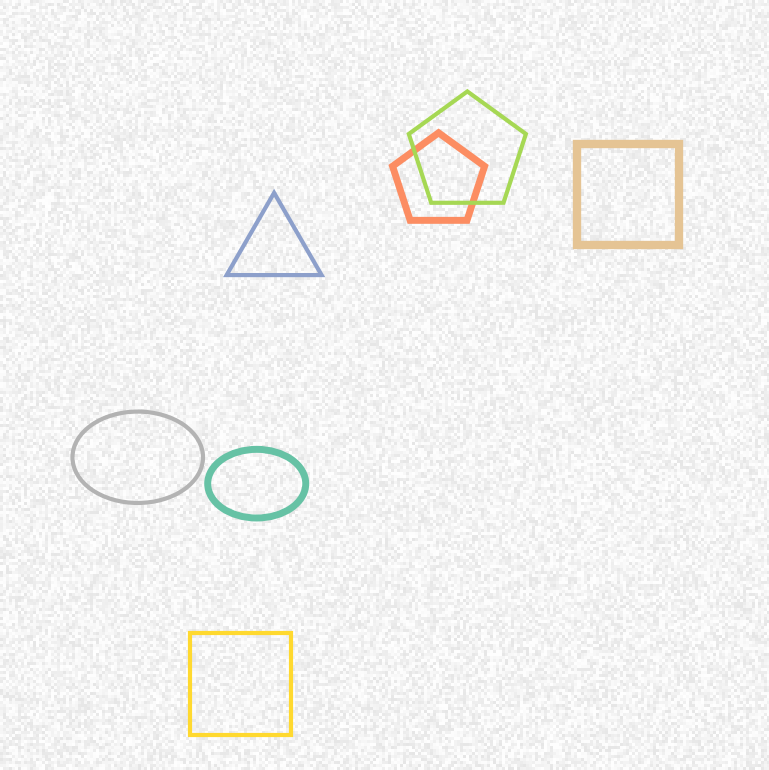[{"shape": "oval", "thickness": 2.5, "radius": 0.32, "center": [0.333, 0.372]}, {"shape": "pentagon", "thickness": 2.5, "radius": 0.31, "center": [0.57, 0.765]}, {"shape": "triangle", "thickness": 1.5, "radius": 0.36, "center": [0.356, 0.678]}, {"shape": "pentagon", "thickness": 1.5, "radius": 0.4, "center": [0.607, 0.801]}, {"shape": "square", "thickness": 1.5, "radius": 0.33, "center": [0.312, 0.112]}, {"shape": "square", "thickness": 3, "radius": 0.33, "center": [0.815, 0.747]}, {"shape": "oval", "thickness": 1.5, "radius": 0.42, "center": [0.179, 0.406]}]